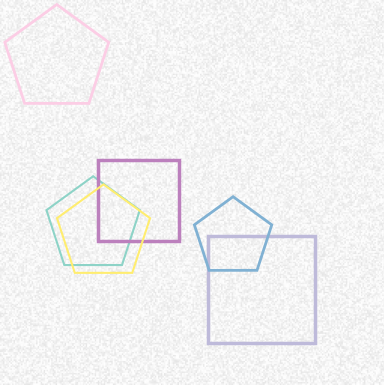[{"shape": "pentagon", "thickness": 1.5, "radius": 0.64, "center": [0.242, 0.415]}, {"shape": "square", "thickness": 2.5, "radius": 0.69, "center": [0.68, 0.248]}, {"shape": "pentagon", "thickness": 2, "radius": 0.53, "center": [0.605, 0.383]}, {"shape": "pentagon", "thickness": 2, "radius": 0.71, "center": [0.147, 0.846]}, {"shape": "square", "thickness": 2.5, "radius": 0.53, "center": [0.36, 0.48]}, {"shape": "pentagon", "thickness": 1.5, "radius": 0.63, "center": [0.269, 0.394]}]